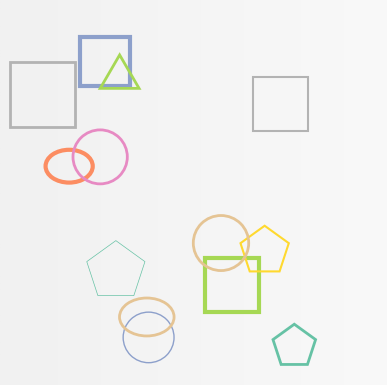[{"shape": "pentagon", "thickness": 0.5, "radius": 0.39, "center": [0.299, 0.296]}, {"shape": "pentagon", "thickness": 2, "radius": 0.29, "center": [0.759, 0.1]}, {"shape": "oval", "thickness": 3, "radius": 0.3, "center": [0.178, 0.568]}, {"shape": "circle", "thickness": 1, "radius": 0.33, "center": [0.383, 0.124]}, {"shape": "square", "thickness": 3, "radius": 0.32, "center": [0.271, 0.84]}, {"shape": "circle", "thickness": 2, "radius": 0.35, "center": [0.258, 0.593]}, {"shape": "square", "thickness": 3, "radius": 0.35, "center": [0.598, 0.26]}, {"shape": "triangle", "thickness": 2, "radius": 0.29, "center": [0.309, 0.799]}, {"shape": "pentagon", "thickness": 1.5, "radius": 0.33, "center": [0.683, 0.348]}, {"shape": "circle", "thickness": 2, "radius": 0.36, "center": [0.57, 0.369]}, {"shape": "oval", "thickness": 2, "radius": 0.35, "center": [0.379, 0.177]}, {"shape": "square", "thickness": 2, "radius": 0.42, "center": [0.109, 0.754]}, {"shape": "square", "thickness": 1.5, "radius": 0.35, "center": [0.725, 0.73]}]